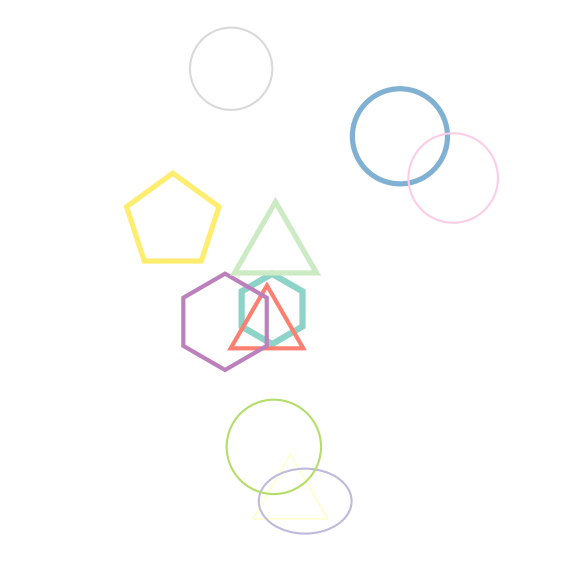[{"shape": "hexagon", "thickness": 3, "radius": 0.3, "center": [0.471, 0.464]}, {"shape": "triangle", "thickness": 0.5, "radius": 0.37, "center": [0.503, 0.138]}, {"shape": "oval", "thickness": 1, "radius": 0.4, "center": [0.528, 0.131]}, {"shape": "triangle", "thickness": 2, "radius": 0.36, "center": [0.462, 0.432]}, {"shape": "circle", "thickness": 2.5, "radius": 0.41, "center": [0.693, 0.763]}, {"shape": "circle", "thickness": 1, "radius": 0.41, "center": [0.474, 0.225]}, {"shape": "circle", "thickness": 1, "radius": 0.39, "center": [0.785, 0.691]}, {"shape": "circle", "thickness": 1, "radius": 0.36, "center": [0.4, 0.88]}, {"shape": "hexagon", "thickness": 2, "radius": 0.42, "center": [0.39, 0.442]}, {"shape": "triangle", "thickness": 2.5, "radius": 0.41, "center": [0.477, 0.567]}, {"shape": "pentagon", "thickness": 2.5, "radius": 0.42, "center": [0.299, 0.615]}]